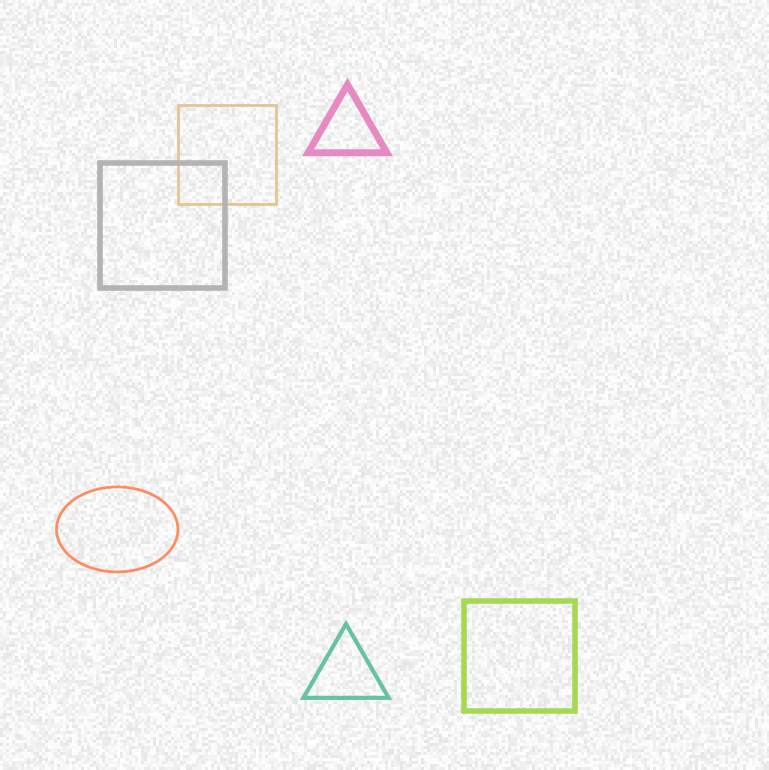[{"shape": "triangle", "thickness": 1.5, "radius": 0.32, "center": [0.449, 0.126]}, {"shape": "oval", "thickness": 1, "radius": 0.39, "center": [0.152, 0.312]}, {"shape": "triangle", "thickness": 2.5, "radius": 0.3, "center": [0.451, 0.831]}, {"shape": "square", "thickness": 2, "radius": 0.36, "center": [0.675, 0.148]}, {"shape": "square", "thickness": 1, "radius": 0.32, "center": [0.295, 0.8]}, {"shape": "square", "thickness": 2, "radius": 0.41, "center": [0.211, 0.707]}]